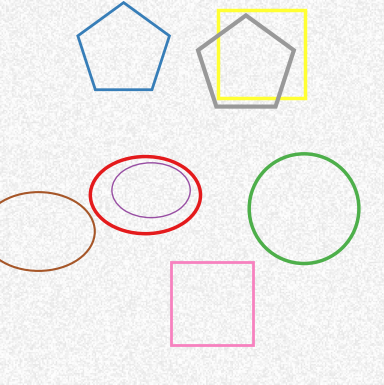[{"shape": "oval", "thickness": 2.5, "radius": 0.72, "center": [0.378, 0.493]}, {"shape": "pentagon", "thickness": 2, "radius": 0.63, "center": [0.321, 0.868]}, {"shape": "circle", "thickness": 2.5, "radius": 0.71, "center": [0.79, 0.458]}, {"shape": "oval", "thickness": 1, "radius": 0.51, "center": [0.392, 0.506]}, {"shape": "square", "thickness": 2.5, "radius": 0.57, "center": [0.68, 0.859]}, {"shape": "oval", "thickness": 1.5, "radius": 0.73, "center": [0.1, 0.399]}, {"shape": "square", "thickness": 2, "radius": 0.54, "center": [0.551, 0.211]}, {"shape": "pentagon", "thickness": 3, "radius": 0.65, "center": [0.639, 0.829]}]